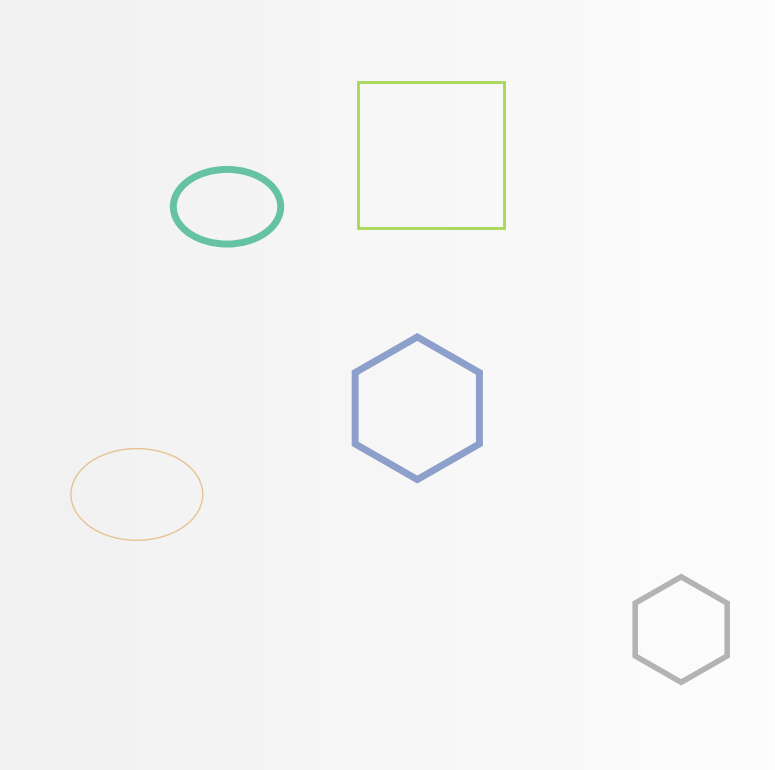[{"shape": "oval", "thickness": 2.5, "radius": 0.35, "center": [0.293, 0.731]}, {"shape": "hexagon", "thickness": 2.5, "radius": 0.46, "center": [0.538, 0.47]}, {"shape": "square", "thickness": 1, "radius": 0.47, "center": [0.556, 0.799]}, {"shape": "oval", "thickness": 0.5, "radius": 0.43, "center": [0.177, 0.358]}, {"shape": "hexagon", "thickness": 2, "radius": 0.34, "center": [0.879, 0.182]}]